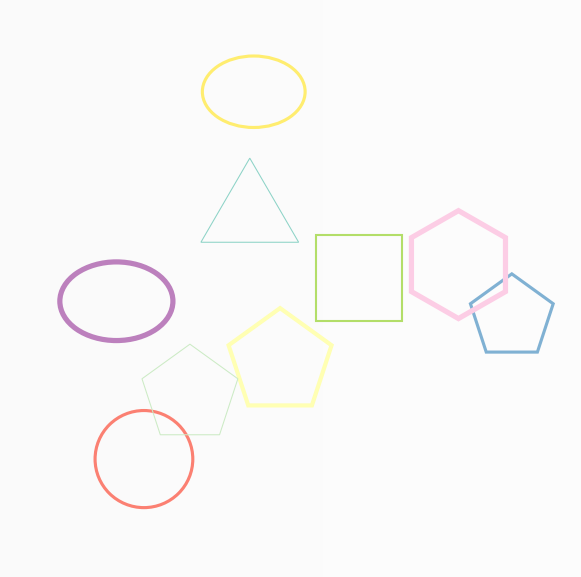[{"shape": "triangle", "thickness": 0.5, "radius": 0.49, "center": [0.43, 0.628]}, {"shape": "pentagon", "thickness": 2, "radius": 0.47, "center": [0.482, 0.372]}, {"shape": "circle", "thickness": 1.5, "radius": 0.42, "center": [0.248, 0.204]}, {"shape": "pentagon", "thickness": 1.5, "radius": 0.37, "center": [0.881, 0.45]}, {"shape": "square", "thickness": 1, "radius": 0.37, "center": [0.618, 0.518]}, {"shape": "hexagon", "thickness": 2.5, "radius": 0.47, "center": [0.789, 0.541]}, {"shape": "oval", "thickness": 2.5, "radius": 0.49, "center": [0.2, 0.478]}, {"shape": "pentagon", "thickness": 0.5, "radius": 0.43, "center": [0.327, 0.316]}, {"shape": "oval", "thickness": 1.5, "radius": 0.44, "center": [0.437, 0.84]}]